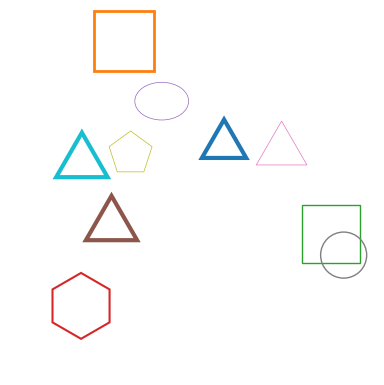[{"shape": "triangle", "thickness": 3, "radius": 0.33, "center": [0.582, 0.623]}, {"shape": "square", "thickness": 2, "radius": 0.39, "center": [0.322, 0.894]}, {"shape": "square", "thickness": 1, "radius": 0.38, "center": [0.859, 0.393]}, {"shape": "hexagon", "thickness": 1.5, "radius": 0.43, "center": [0.21, 0.205]}, {"shape": "oval", "thickness": 0.5, "radius": 0.35, "center": [0.42, 0.737]}, {"shape": "triangle", "thickness": 3, "radius": 0.38, "center": [0.29, 0.415]}, {"shape": "triangle", "thickness": 0.5, "radius": 0.38, "center": [0.731, 0.61]}, {"shape": "circle", "thickness": 1, "radius": 0.3, "center": [0.893, 0.337]}, {"shape": "pentagon", "thickness": 0.5, "radius": 0.29, "center": [0.339, 0.601]}, {"shape": "triangle", "thickness": 3, "radius": 0.39, "center": [0.213, 0.578]}]